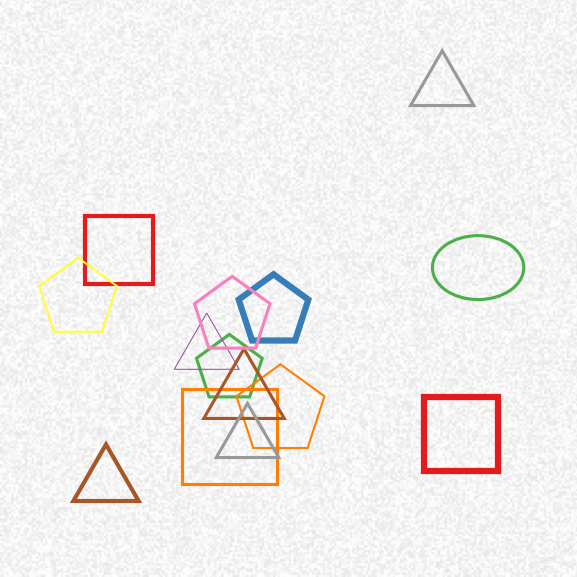[{"shape": "square", "thickness": 3, "radius": 0.32, "center": [0.798, 0.248]}, {"shape": "square", "thickness": 2, "radius": 0.3, "center": [0.207, 0.567]}, {"shape": "pentagon", "thickness": 3, "radius": 0.32, "center": [0.474, 0.461]}, {"shape": "pentagon", "thickness": 1.5, "radius": 0.3, "center": [0.397, 0.36]}, {"shape": "oval", "thickness": 1.5, "radius": 0.4, "center": [0.828, 0.536]}, {"shape": "triangle", "thickness": 0.5, "radius": 0.32, "center": [0.358, 0.392]}, {"shape": "pentagon", "thickness": 1, "radius": 0.4, "center": [0.486, 0.288]}, {"shape": "square", "thickness": 1.5, "radius": 0.41, "center": [0.398, 0.243]}, {"shape": "pentagon", "thickness": 1, "radius": 0.35, "center": [0.135, 0.482]}, {"shape": "triangle", "thickness": 1.5, "radius": 0.4, "center": [0.423, 0.315]}, {"shape": "triangle", "thickness": 2, "radius": 0.33, "center": [0.184, 0.164]}, {"shape": "pentagon", "thickness": 1.5, "radius": 0.34, "center": [0.402, 0.452]}, {"shape": "triangle", "thickness": 1.5, "radius": 0.31, "center": [0.429, 0.238]}, {"shape": "triangle", "thickness": 1.5, "radius": 0.32, "center": [0.766, 0.848]}]